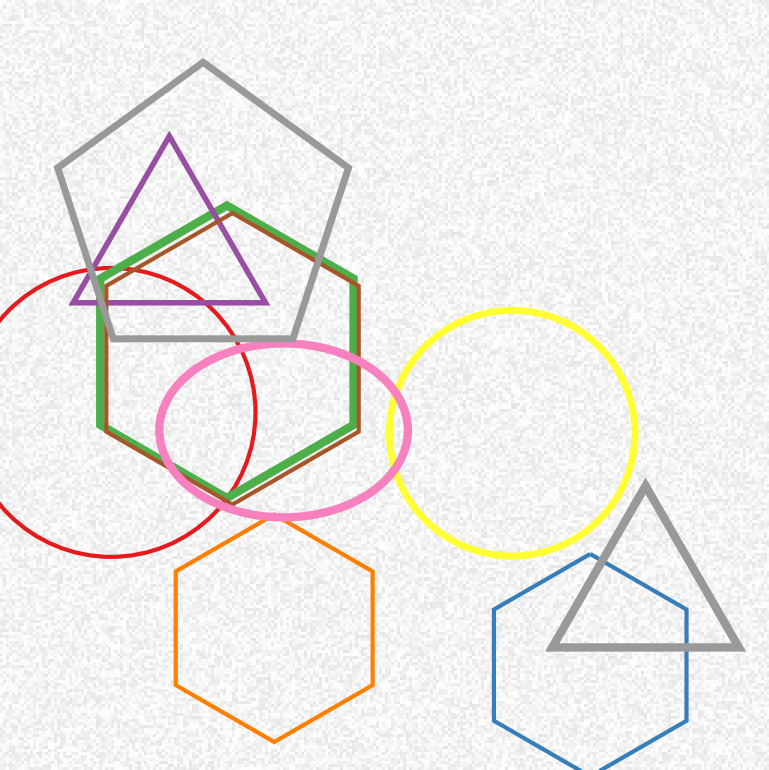[{"shape": "circle", "thickness": 1.5, "radius": 0.94, "center": [0.144, 0.464]}, {"shape": "hexagon", "thickness": 1.5, "radius": 0.72, "center": [0.767, 0.136]}, {"shape": "hexagon", "thickness": 3, "radius": 0.95, "center": [0.295, 0.543]}, {"shape": "triangle", "thickness": 2, "radius": 0.72, "center": [0.22, 0.679]}, {"shape": "hexagon", "thickness": 1.5, "radius": 0.74, "center": [0.356, 0.184]}, {"shape": "circle", "thickness": 2.5, "radius": 0.8, "center": [0.665, 0.437]}, {"shape": "hexagon", "thickness": 1.5, "radius": 0.95, "center": [0.302, 0.534]}, {"shape": "oval", "thickness": 3, "radius": 0.81, "center": [0.368, 0.441]}, {"shape": "pentagon", "thickness": 2.5, "radius": 0.99, "center": [0.264, 0.721]}, {"shape": "triangle", "thickness": 3, "radius": 0.7, "center": [0.838, 0.229]}]